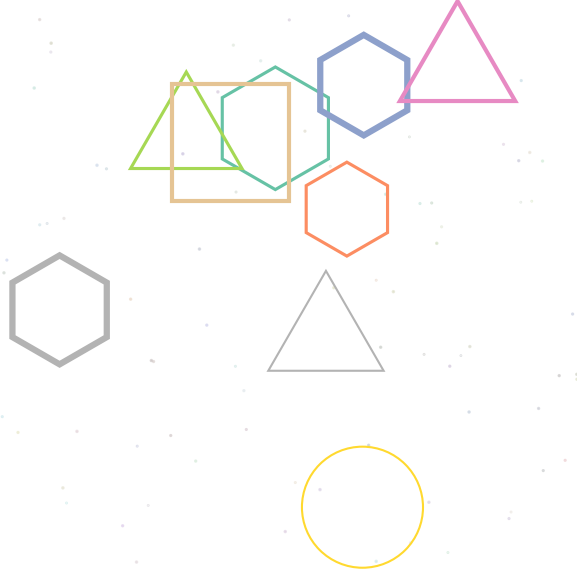[{"shape": "hexagon", "thickness": 1.5, "radius": 0.53, "center": [0.477, 0.777]}, {"shape": "hexagon", "thickness": 1.5, "radius": 0.41, "center": [0.601, 0.637]}, {"shape": "hexagon", "thickness": 3, "radius": 0.44, "center": [0.63, 0.852]}, {"shape": "triangle", "thickness": 2, "radius": 0.58, "center": [0.792, 0.882]}, {"shape": "triangle", "thickness": 1.5, "radius": 0.56, "center": [0.323, 0.763]}, {"shape": "circle", "thickness": 1, "radius": 0.52, "center": [0.628, 0.121]}, {"shape": "square", "thickness": 2, "radius": 0.5, "center": [0.399, 0.752]}, {"shape": "hexagon", "thickness": 3, "radius": 0.47, "center": [0.103, 0.463]}, {"shape": "triangle", "thickness": 1, "radius": 0.58, "center": [0.564, 0.415]}]